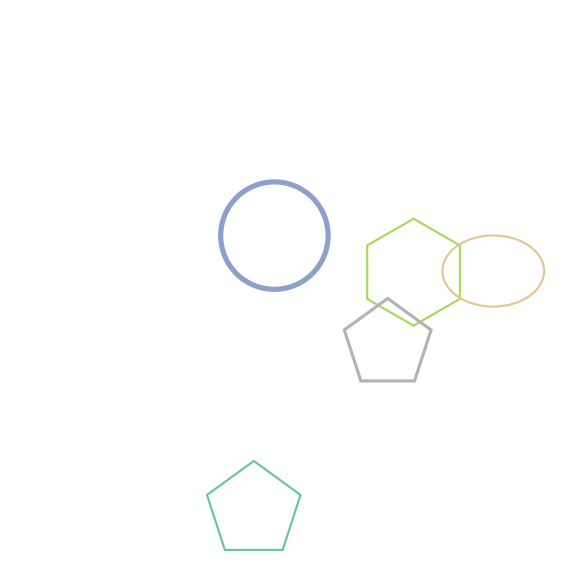[{"shape": "pentagon", "thickness": 1, "radius": 0.43, "center": [0.439, 0.116]}, {"shape": "circle", "thickness": 2.5, "radius": 0.47, "center": [0.475, 0.591]}, {"shape": "hexagon", "thickness": 1, "radius": 0.46, "center": [0.716, 0.528]}, {"shape": "oval", "thickness": 1, "radius": 0.44, "center": [0.854, 0.53]}, {"shape": "pentagon", "thickness": 1.5, "radius": 0.4, "center": [0.671, 0.403]}]